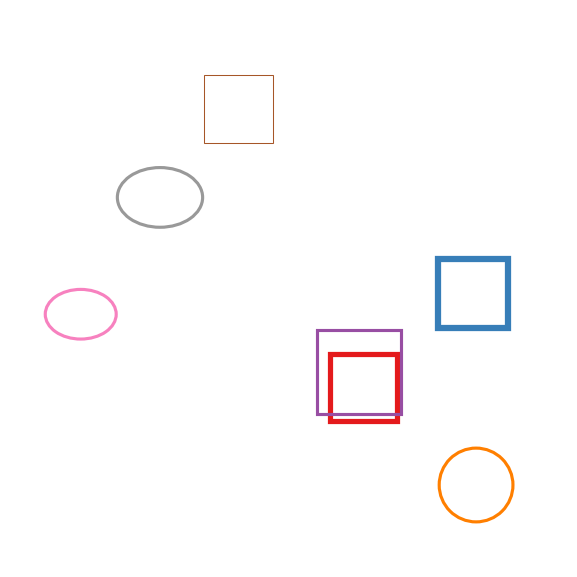[{"shape": "square", "thickness": 2.5, "radius": 0.29, "center": [0.63, 0.327]}, {"shape": "square", "thickness": 3, "radius": 0.3, "center": [0.819, 0.491]}, {"shape": "square", "thickness": 1.5, "radius": 0.36, "center": [0.622, 0.355]}, {"shape": "circle", "thickness": 1.5, "radius": 0.32, "center": [0.824, 0.159]}, {"shape": "square", "thickness": 0.5, "radius": 0.3, "center": [0.413, 0.81]}, {"shape": "oval", "thickness": 1.5, "radius": 0.31, "center": [0.14, 0.455]}, {"shape": "oval", "thickness": 1.5, "radius": 0.37, "center": [0.277, 0.657]}]